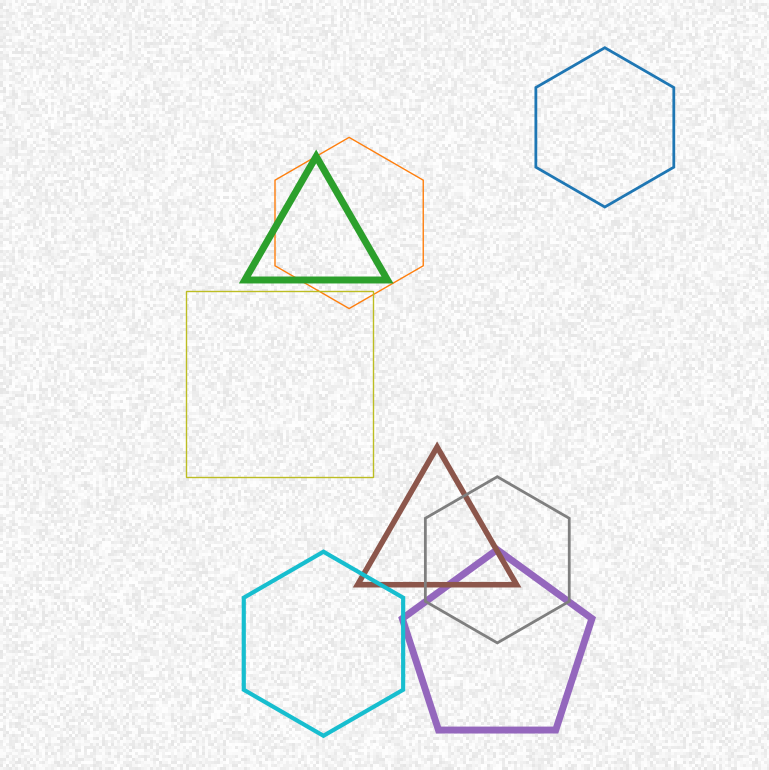[{"shape": "hexagon", "thickness": 1, "radius": 0.52, "center": [0.785, 0.835]}, {"shape": "hexagon", "thickness": 0.5, "radius": 0.56, "center": [0.453, 0.71]}, {"shape": "triangle", "thickness": 2.5, "radius": 0.53, "center": [0.411, 0.69]}, {"shape": "pentagon", "thickness": 2.5, "radius": 0.65, "center": [0.646, 0.157]}, {"shape": "triangle", "thickness": 2, "radius": 0.6, "center": [0.568, 0.3]}, {"shape": "hexagon", "thickness": 1, "radius": 0.54, "center": [0.646, 0.273]}, {"shape": "square", "thickness": 0.5, "radius": 0.61, "center": [0.363, 0.501]}, {"shape": "hexagon", "thickness": 1.5, "radius": 0.6, "center": [0.42, 0.164]}]